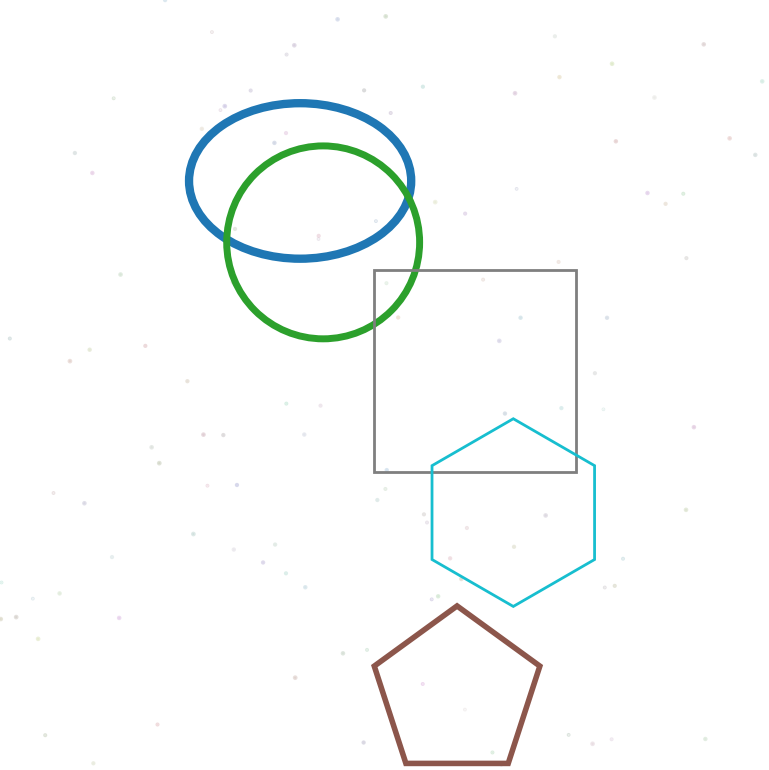[{"shape": "oval", "thickness": 3, "radius": 0.72, "center": [0.39, 0.765]}, {"shape": "circle", "thickness": 2.5, "radius": 0.63, "center": [0.42, 0.685]}, {"shape": "pentagon", "thickness": 2, "radius": 0.57, "center": [0.594, 0.1]}, {"shape": "square", "thickness": 1, "radius": 0.66, "center": [0.617, 0.518]}, {"shape": "hexagon", "thickness": 1, "radius": 0.61, "center": [0.667, 0.334]}]